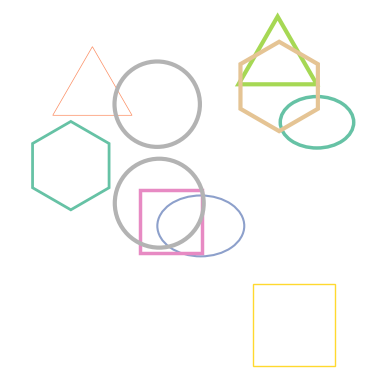[{"shape": "hexagon", "thickness": 2, "radius": 0.57, "center": [0.184, 0.57]}, {"shape": "oval", "thickness": 2.5, "radius": 0.48, "center": [0.823, 0.682]}, {"shape": "triangle", "thickness": 0.5, "radius": 0.59, "center": [0.24, 0.76]}, {"shape": "oval", "thickness": 1.5, "radius": 0.56, "center": [0.522, 0.413]}, {"shape": "square", "thickness": 2.5, "radius": 0.4, "center": [0.445, 0.425]}, {"shape": "triangle", "thickness": 3, "radius": 0.59, "center": [0.721, 0.84]}, {"shape": "square", "thickness": 1, "radius": 0.53, "center": [0.764, 0.157]}, {"shape": "hexagon", "thickness": 3, "radius": 0.58, "center": [0.725, 0.775]}, {"shape": "circle", "thickness": 3, "radius": 0.55, "center": [0.408, 0.729]}, {"shape": "circle", "thickness": 3, "radius": 0.58, "center": [0.414, 0.472]}]